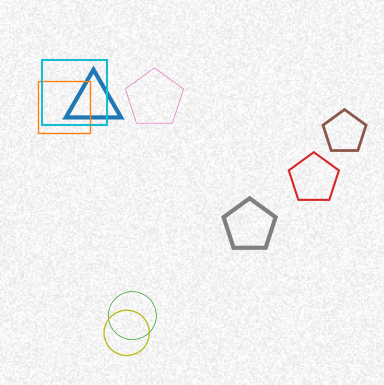[{"shape": "triangle", "thickness": 3, "radius": 0.41, "center": [0.243, 0.736]}, {"shape": "square", "thickness": 1, "radius": 0.34, "center": [0.166, 0.721]}, {"shape": "circle", "thickness": 0.5, "radius": 0.31, "center": [0.344, 0.18]}, {"shape": "pentagon", "thickness": 1.5, "radius": 0.34, "center": [0.815, 0.536]}, {"shape": "pentagon", "thickness": 2, "radius": 0.29, "center": [0.895, 0.657]}, {"shape": "pentagon", "thickness": 0.5, "radius": 0.4, "center": [0.401, 0.744]}, {"shape": "pentagon", "thickness": 3, "radius": 0.35, "center": [0.648, 0.414]}, {"shape": "circle", "thickness": 1, "radius": 0.29, "center": [0.329, 0.135]}, {"shape": "square", "thickness": 1.5, "radius": 0.42, "center": [0.193, 0.761]}]